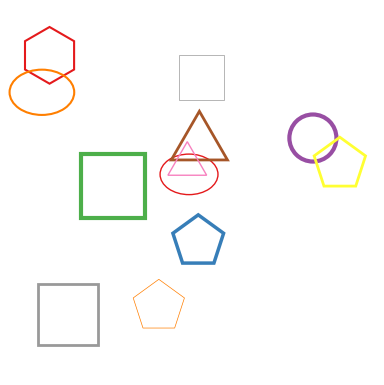[{"shape": "hexagon", "thickness": 1.5, "radius": 0.37, "center": [0.129, 0.856]}, {"shape": "oval", "thickness": 1, "radius": 0.38, "center": [0.491, 0.547]}, {"shape": "pentagon", "thickness": 2.5, "radius": 0.35, "center": [0.515, 0.373]}, {"shape": "square", "thickness": 3, "radius": 0.42, "center": [0.293, 0.517]}, {"shape": "circle", "thickness": 3, "radius": 0.31, "center": [0.813, 0.642]}, {"shape": "oval", "thickness": 1.5, "radius": 0.42, "center": [0.109, 0.76]}, {"shape": "pentagon", "thickness": 0.5, "radius": 0.35, "center": [0.413, 0.205]}, {"shape": "pentagon", "thickness": 2, "radius": 0.35, "center": [0.883, 0.573]}, {"shape": "triangle", "thickness": 2, "radius": 0.42, "center": [0.518, 0.627]}, {"shape": "triangle", "thickness": 1, "radius": 0.29, "center": [0.486, 0.574]}, {"shape": "square", "thickness": 2, "radius": 0.39, "center": [0.177, 0.183]}, {"shape": "square", "thickness": 0.5, "radius": 0.29, "center": [0.524, 0.798]}]